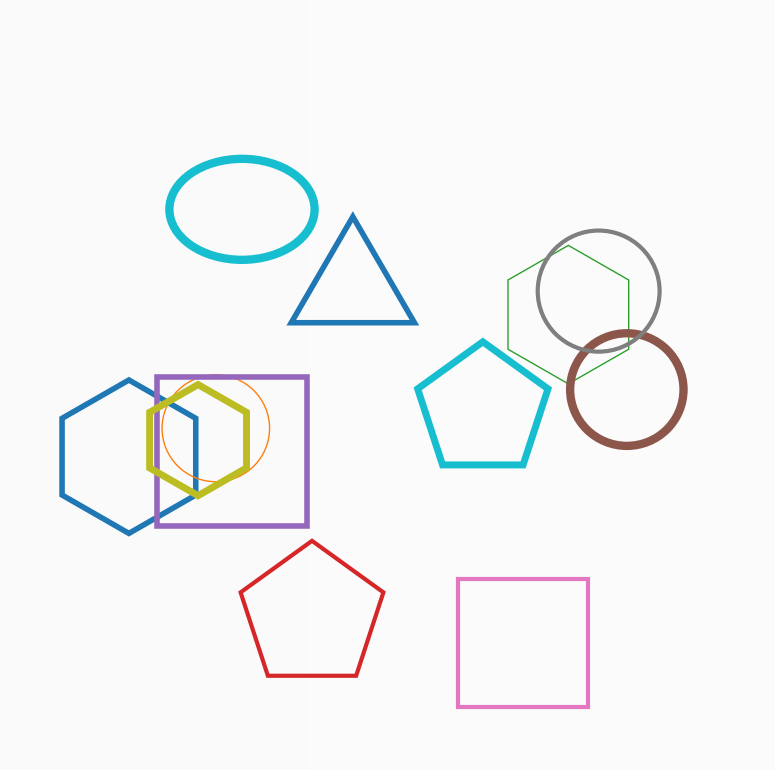[{"shape": "hexagon", "thickness": 2, "radius": 0.5, "center": [0.166, 0.407]}, {"shape": "triangle", "thickness": 2, "radius": 0.46, "center": [0.455, 0.627]}, {"shape": "circle", "thickness": 0.5, "radius": 0.35, "center": [0.278, 0.444]}, {"shape": "hexagon", "thickness": 0.5, "radius": 0.45, "center": [0.733, 0.591]}, {"shape": "pentagon", "thickness": 1.5, "radius": 0.48, "center": [0.403, 0.201]}, {"shape": "square", "thickness": 2, "radius": 0.48, "center": [0.299, 0.414]}, {"shape": "circle", "thickness": 3, "radius": 0.37, "center": [0.809, 0.494]}, {"shape": "square", "thickness": 1.5, "radius": 0.42, "center": [0.675, 0.165]}, {"shape": "circle", "thickness": 1.5, "radius": 0.39, "center": [0.772, 0.622]}, {"shape": "hexagon", "thickness": 2.5, "radius": 0.36, "center": [0.256, 0.428]}, {"shape": "oval", "thickness": 3, "radius": 0.47, "center": [0.312, 0.728]}, {"shape": "pentagon", "thickness": 2.5, "radius": 0.44, "center": [0.623, 0.468]}]